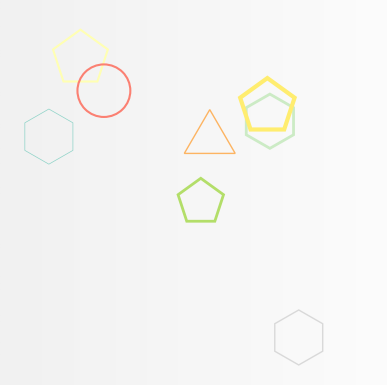[{"shape": "hexagon", "thickness": 0.5, "radius": 0.36, "center": [0.126, 0.645]}, {"shape": "pentagon", "thickness": 1.5, "radius": 0.37, "center": [0.208, 0.849]}, {"shape": "circle", "thickness": 1.5, "radius": 0.34, "center": [0.268, 0.764]}, {"shape": "triangle", "thickness": 1, "radius": 0.38, "center": [0.541, 0.639]}, {"shape": "pentagon", "thickness": 2, "radius": 0.31, "center": [0.518, 0.475]}, {"shape": "hexagon", "thickness": 1, "radius": 0.36, "center": [0.771, 0.123]}, {"shape": "hexagon", "thickness": 2, "radius": 0.35, "center": [0.696, 0.685]}, {"shape": "pentagon", "thickness": 3, "radius": 0.37, "center": [0.69, 0.723]}]